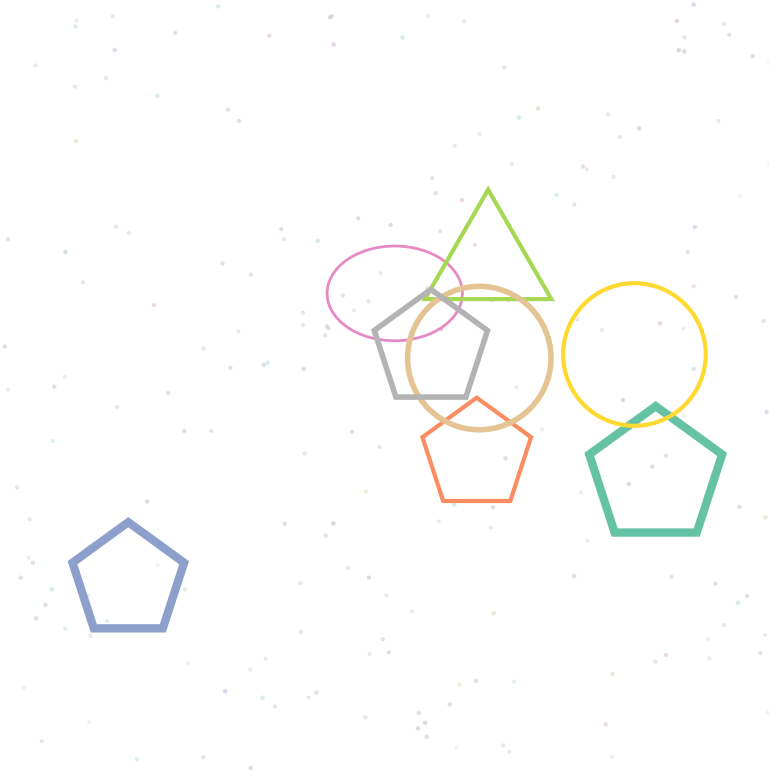[{"shape": "pentagon", "thickness": 3, "radius": 0.45, "center": [0.852, 0.382]}, {"shape": "pentagon", "thickness": 1.5, "radius": 0.37, "center": [0.619, 0.409]}, {"shape": "pentagon", "thickness": 3, "radius": 0.38, "center": [0.167, 0.246]}, {"shape": "oval", "thickness": 1, "radius": 0.44, "center": [0.513, 0.619]}, {"shape": "triangle", "thickness": 1.5, "radius": 0.47, "center": [0.634, 0.659]}, {"shape": "circle", "thickness": 1.5, "radius": 0.46, "center": [0.824, 0.54]}, {"shape": "circle", "thickness": 2, "radius": 0.47, "center": [0.622, 0.535]}, {"shape": "pentagon", "thickness": 2, "radius": 0.39, "center": [0.56, 0.547]}]